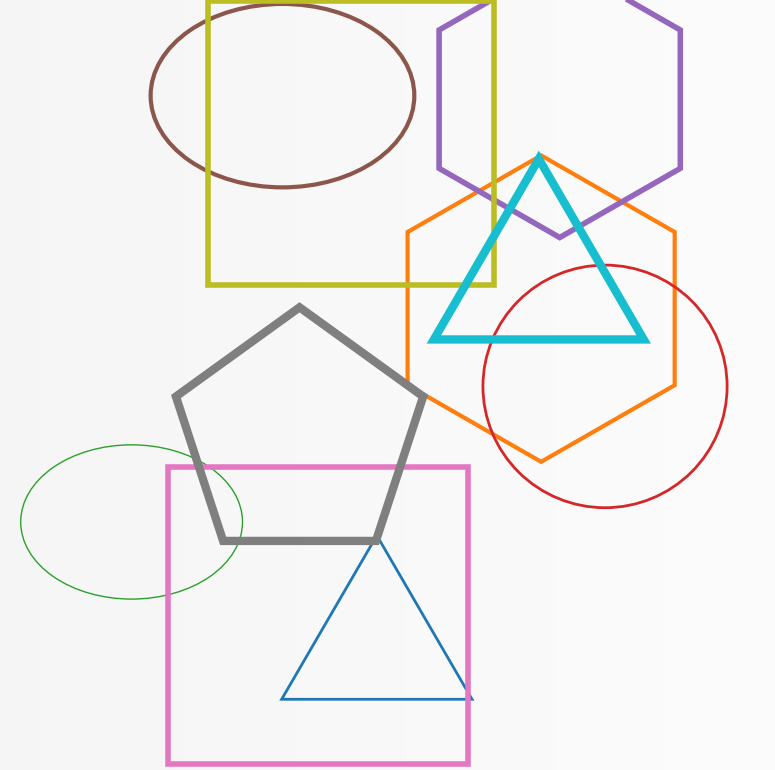[{"shape": "triangle", "thickness": 1, "radius": 0.71, "center": [0.486, 0.163]}, {"shape": "hexagon", "thickness": 1.5, "radius": 0.99, "center": [0.698, 0.599]}, {"shape": "oval", "thickness": 0.5, "radius": 0.72, "center": [0.17, 0.322]}, {"shape": "circle", "thickness": 1, "radius": 0.79, "center": [0.781, 0.498]}, {"shape": "hexagon", "thickness": 2, "radius": 0.9, "center": [0.722, 0.871]}, {"shape": "oval", "thickness": 1.5, "radius": 0.85, "center": [0.364, 0.876]}, {"shape": "square", "thickness": 2, "radius": 0.96, "center": [0.41, 0.2]}, {"shape": "pentagon", "thickness": 3, "radius": 0.84, "center": [0.387, 0.433]}, {"shape": "square", "thickness": 2, "radius": 0.92, "center": [0.453, 0.814]}, {"shape": "triangle", "thickness": 3, "radius": 0.78, "center": [0.695, 0.637]}]